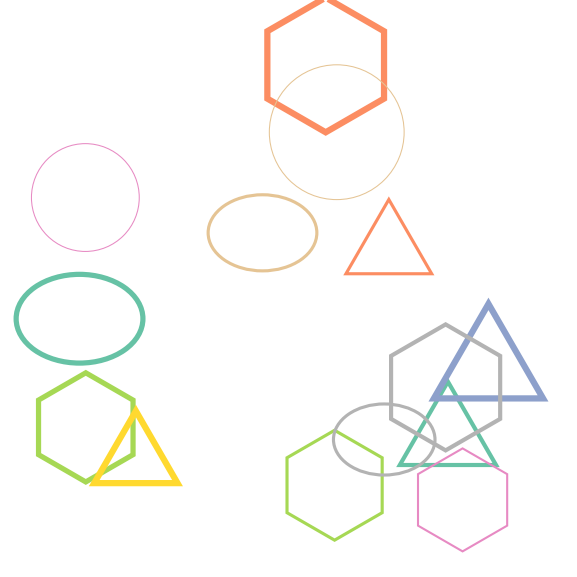[{"shape": "triangle", "thickness": 2, "radius": 0.48, "center": [0.776, 0.242]}, {"shape": "oval", "thickness": 2.5, "radius": 0.55, "center": [0.138, 0.447]}, {"shape": "triangle", "thickness": 1.5, "radius": 0.43, "center": [0.673, 0.568]}, {"shape": "hexagon", "thickness": 3, "radius": 0.58, "center": [0.564, 0.887]}, {"shape": "triangle", "thickness": 3, "radius": 0.55, "center": [0.846, 0.364]}, {"shape": "hexagon", "thickness": 1, "radius": 0.45, "center": [0.801, 0.134]}, {"shape": "circle", "thickness": 0.5, "radius": 0.47, "center": [0.148, 0.657]}, {"shape": "hexagon", "thickness": 1.5, "radius": 0.48, "center": [0.579, 0.159]}, {"shape": "hexagon", "thickness": 2.5, "radius": 0.47, "center": [0.149, 0.259]}, {"shape": "triangle", "thickness": 3, "radius": 0.42, "center": [0.235, 0.204]}, {"shape": "circle", "thickness": 0.5, "radius": 0.58, "center": [0.583, 0.77]}, {"shape": "oval", "thickness": 1.5, "radius": 0.47, "center": [0.455, 0.596]}, {"shape": "oval", "thickness": 1.5, "radius": 0.44, "center": [0.665, 0.238]}, {"shape": "hexagon", "thickness": 2, "radius": 0.55, "center": [0.772, 0.328]}]